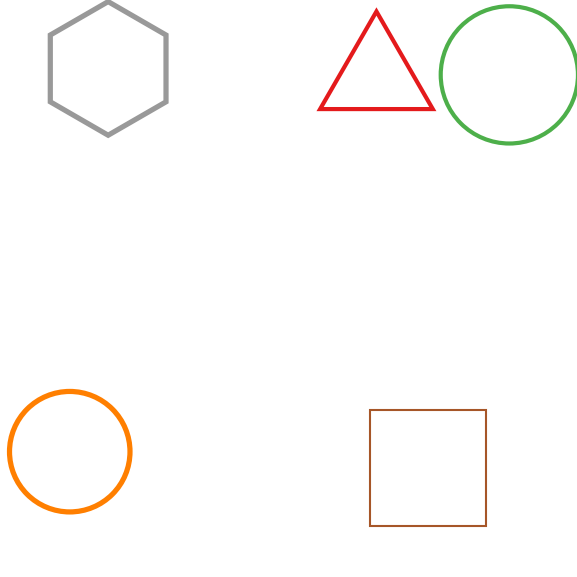[{"shape": "triangle", "thickness": 2, "radius": 0.56, "center": [0.652, 0.867]}, {"shape": "circle", "thickness": 2, "radius": 0.59, "center": [0.882, 0.869]}, {"shape": "circle", "thickness": 2.5, "radius": 0.52, "center": [0.121, 0.217]}, {"shape": "square", "thickness": 1, "radius": 0.5, "center": [0.741, 0.189]}, {"shape": "hexagon", "thickness": 2.5, "radius": 0.58, "center": [0.187, 0.881]}]